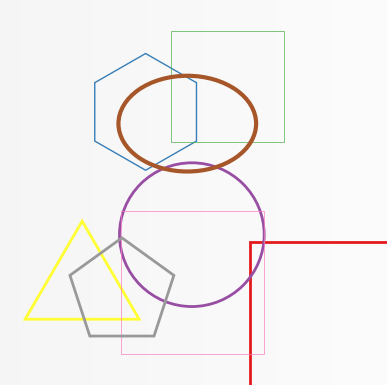[{"shape": "square", "thickness": 2, "radius": 0.97, "center": [0.838, 0.178]}, {"shape": "hexagon", "thickness": 1, "radius": 0.76, "center": [0.376, 0.709]}, {"shape": "square", "thickness": 0.5, "radius": 0.72, "center": [0.587, 0.776]}, {"shape": "circle", "thickness": 2, "radius": 0.93, "center": [0.495, 0.39]}, {"shape": "triangle", "thickness": 2, "radius": 0.85, "center": [0.212, 0.256]}, {"shape": "oval", "thickness": 3, "radius": 0.89, "center": [0.483, 0.679]}, {"shape": "square", "thickness": 0.5, "radius": 0.92, "center": [0.498, 0.267]}, {"shape": "pentagon", "thickness": 2, "radius": 0.7, "center": [0.315, 0.241]}]